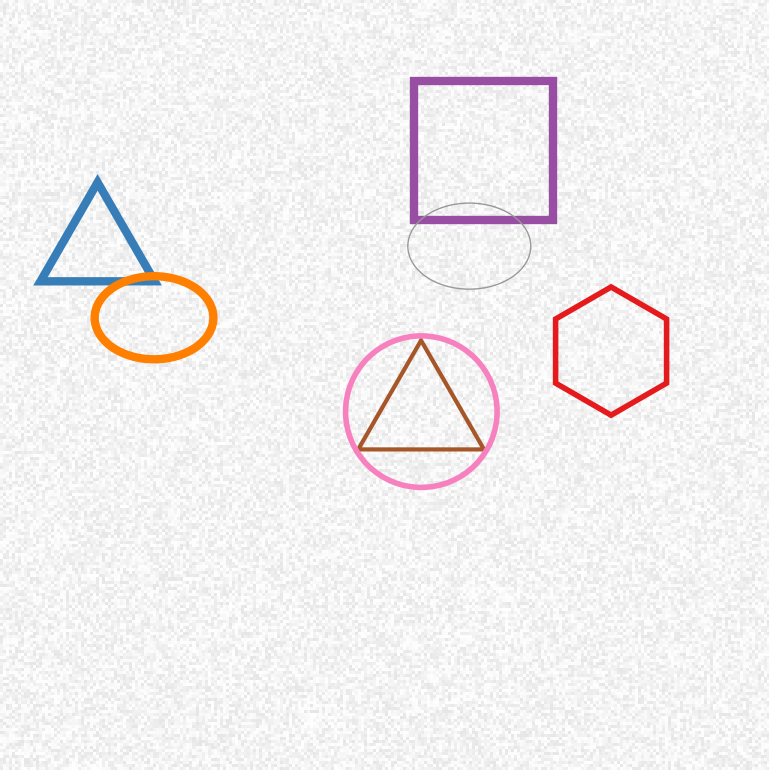[{"shape": "hexagon", "thickness": 2, "radius": 0.42, "center": [0.794, 0.544]}, {"shape": "triangle", "thickness": 3, "radius": 0.43, "center": [0.127, 0.677]}, {"shape": "square", "thickness": 3, "radius": 0.45, "center": [0.628, 0.804]}, {"shape": "oval", "thickness": 3, "radius": 0.39, "center": [0.2, 0.587]}, {"shape": "triangle", "thickness": 1.5, "radius": 0.47, "center": [0.547, 0.464]}, {"shape": "circle", "thickness": 2, "radius": 0.49, "center": [0.547, 0.465]}, {"shape": "oval", "thickness": 0.5, "radius": 0.4, "center": [0.609, 0.68]}]